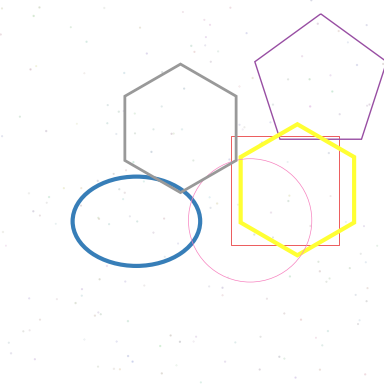[{"shape": "square", "thickness": 0.5, "radius": 0.71, "center": [0.741, 0.506]}, {"shape": "oval", "thickness": 3, "radius": 0.83, "center": [0.354, 0.425]}, {"shape": "pentagon", "thickness": 1, "radius": 0.9, "center": [0.833, 0.784]}, {"shape": "hexagon", "thickness": 3, "radius": 0.85, "center": [0.772, 0.507]}, {"shape": "circle", "thickness": 0.5, "radius": 0.8, "center": [0.65, 0.428]}, {"shape": "hexagon", "thickness": 2, "radius": 0.83, "center": [0.469, 0.667]}]